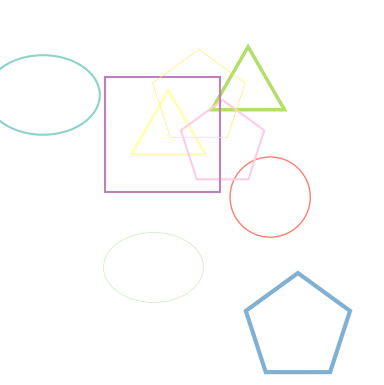[{"shape": "oval", "thickness": 1.5, "radius": 0.74, "center": [0.112, 0.753]}, {"shape": "triangle", "thickness": 2, "radius": 0.56, "center": [0.437, 0.654]}, {"shape": "circle", "thickness": 1, "radius": 0.52, "center": [0.702, 0.488]}, {"shape": "pentagon", "thickness": 3, "radius": 0.71, "center": [0.774, 0.149]}, {"shape": "triangle", "thickness": 2.5, "radius": 0.55, "center": [0.644, 0.769]}, {"shape": "pentagon", "thickness": 1.5, "radius": 0.57, "center": [0.578, 0.626]}, {"shape": "square", "thickness": 1.5, "radius": 0.75, "center": [0.423, 0.651]}, {"shape": "oval", "thickness": 0.5, "radius": 0.65, "center": [0.399, 0.305]}, {"shape": "pentagon", "thickness": 0.5, "radius": 0.63, "center": [0.516, 0.745]}]